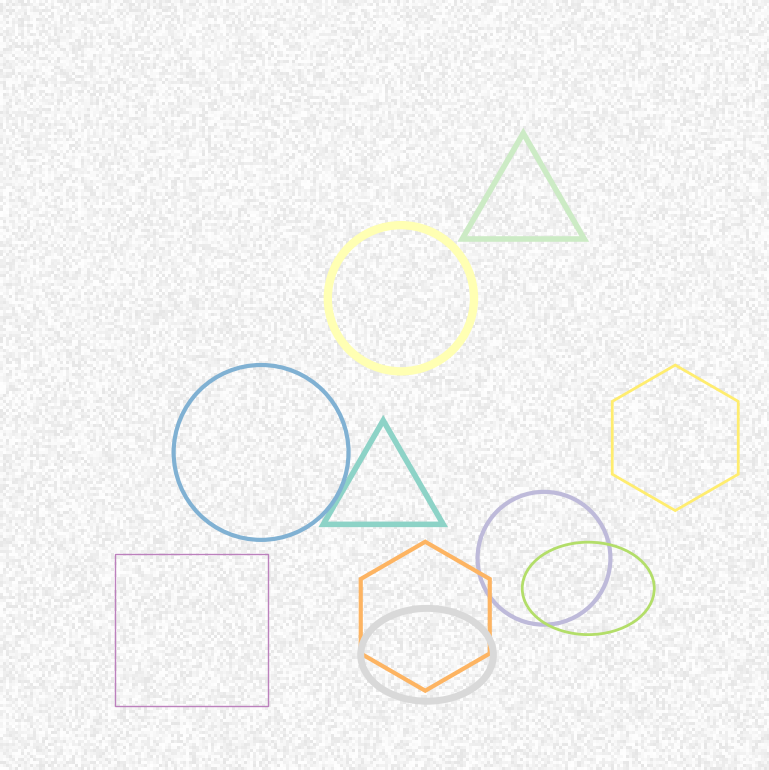[{"shape": "triangle", "thickness": 2, "radius": 0.45, "center": [0.498, 0.364]}, {"shape": "circle", "thickness": 3, "radius": 0.47, "center": [0.521, 0.613]}, {"shape": "circle", "thickness": 1.5, "radius": 0.43, "center": [0.707, 0.275]}, {"shape": "circle", "thickness": 1.5, "radius": 0.57, "center": [0.339, 0.412]}, {"shape": "hexagon", "thickness": 1.5, "radius": 0.48, "center": [0.552, 0.2]}, {"shape": "oval", "thickness": 1, "radius": 0.43, "center": [0.764, 0.236]}, {"shape": "oval", "thickness": 2.5, "radius": 0.43, "center": [0.555, 0.15]}, {"shape": "square", "thickness": 0.5, "radius": 0.5, "center": [0.249, 0.182]}, {"shape": "triangle", "thickness": 2, "radius": 0.46, "center": [0.68, 0.735]}, {"shape": "hexagon", "thickness": 1, "radius": 0.47, "center": [0.877, 0.431]}]